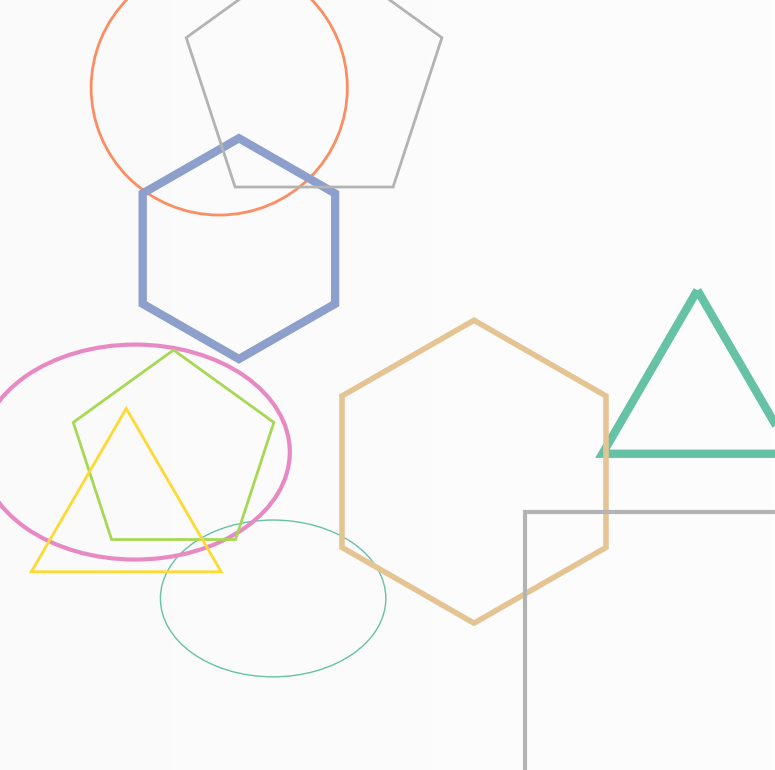[{"shape": "oval", "thickness": 0.5, "radius": 0.73, "center": [0.352, 0.223]}, {"shape": "triangle", "thickness": 3, "radius": 0.71, "center": [0.9, 0.481]}, {"shape": "circle", "thickness": 1, "radius": 0.83, "center": [0.283, 0.886]}, {"shape": "hexagon", "thickness": 3, "radius": 0.72, "center": [0.308, 0.677]}, {"shape": "oval", "thickness": 1.5, "radius": 1.0, "center": [0.175, 0.413]}, {"shape": "pentagon", "thickness": 1, "radius": 0.68, "center": [0.224, 0.409]}, {"shape": "triangle", "thickness": 1, "radius": 0.71, "center": [0.163, 0.328]}, {"shape": "hexagon", "thickness": 2, "radius": 0.98, "center": [0.612, 0.387]}, {"shape": "pentagon", "thickness": 1, "radius": 0.87, "center": [0.405, 0.897]}, {"shape": "square", "thickness": 1.5, "radius": 0.95, "center": [0.867, 0.145]}]